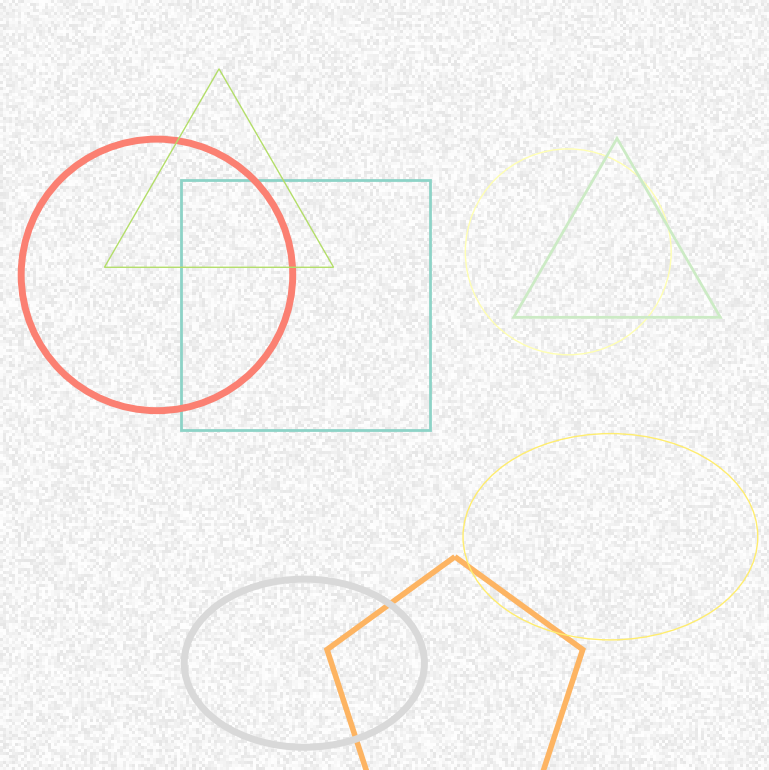[{"shape": "square", "thickness": 1, "radius": 0.81, "center": [0.397, 0.604]}, {"shape": "circle", "thickness": 0.5, "radius": 0.67, "center": [0.738, 0.673]}, {"shape": "circle", "thickness": 2.5, "radius": 0.88, "center": [0.204, 0.643]}, {"shape": "pentagon", "thickness": 2, "radius": 0.87, "center": [0.591, 0.102]}, {"shape": "triangle", "thickness": 0.5, "radius": 0.86, "center": [0.284, 0.739]}, {"shape": "oval", "thickness": 2.5, "radius": 0.78, "center": [0.395, 0.139]}, {"shape": "triangle", "thickness": 1, "radius": 0.77, "center": [0.801, 0.665]}, {"shape": "oval", "thickness": 0.5, "radius": 0.96, "center": [0.793, 0.303]}]